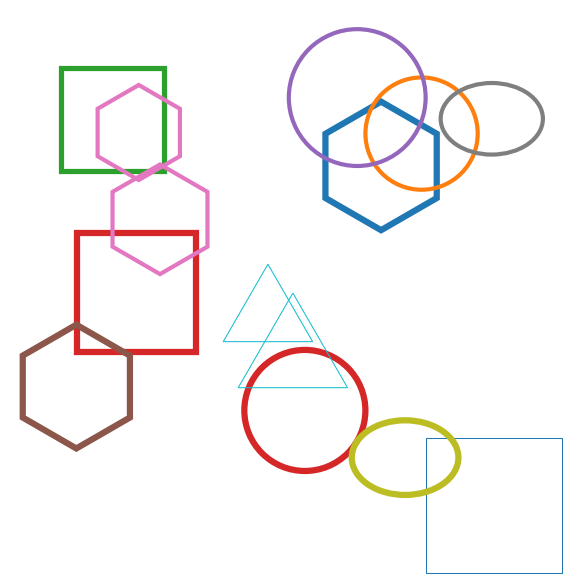[{"shape": "hexagon", "thickness": 3, "radius": 0.56, "center": [0.66, 0.712]}, {"shape": "square", "thickness": 0.5, "radius": 0.59, "center": [0.855, 0.124]}, {"shape": "circle", "thickness": 2, "radius": 0.49, "center": [0.73, 0.768]}, {"shape": "square", "thickness": 2.5, "radius": 0.44, "center": [0.194, 0.793]}, {"shape": "circle", "thickness": 3, "radius": 0.52, "center": [0.528, 0.288]}, {"shape": "square", "thickness": 3, "radius": 0.52, "center": [0.237, 0.493]}, {"shape": "circle", "thickness": 2, "radius": 0.59, "center": [0.619, 0.83]}, {"shape": "hexagon", "thickness": 3, "radius": 0.54, "center": [0.132, 0.33]}, {"shape": "hexagon", "thickness": 2, "radius": 0.41, "center": [0.24, 0.77]}, {"shape": "hexagon", "thickness": 2, "radius": 0.47, "center": [0.277, 0.619]}, {"shape": "oval", "thickness": 2, "radius": 0.44, "center": [0.852, 0.793]}, {"shape": "oval", "thickness": 3, "radius": 0.46, "center": [0.701, 0.207]}, {"shape": "triangle", "thickness": 0.5, "radius": 0.55, "center": [0.507, 0.382]}, {"shape": "triangle", "thickness": 0.5, "radius": 0.45, "center": [0.464, 0.452]}]